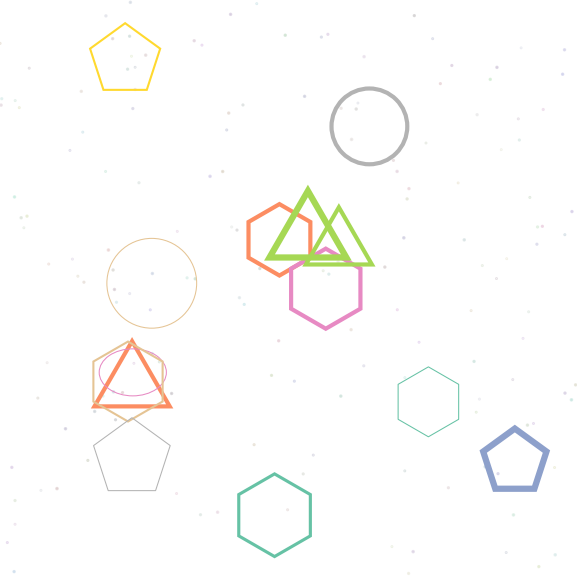[{"shape": "hexagon", "thickness": 0.5, "radius": 0.3, "center": [0.742, 0.303]}, {"shape": "hexagon", "thickness": 1.5, "radius": 0.36, "center": [0.475, 0.107]}, {"shape": "triangle", "thickness": 2, "radius": 0.38, "center": [0.229, 0.333]}, {"shape": "hexagon", "thickness": 2, "radius": 0.31, "center": [0.484, 0.584]}, {"shape": "pentagon", "thickness": 3, "radius": 0.29, "center": [0.891, 0.199]}, {"shape": "hexagon", "thickness": 2, "radius": 0.35, "center": [0.564, 0.499]}, {"shape": "oval", "thickness": 0.5, "radius": 0.29, "center": [0.23, 0.354]}, {"shape": "triangle", "thickness": 3, "radius": 0.38, "center": [0.533, 0.592]}, {"shape": "triangle", "thickness": 2, "radius": 0.33, "center": [0.587, 0.574]}, {"shape": "pentagon", "thickness": 1, "radius": 0.32, "center": [0.217, 0.895]}, {"shape": "hexagon", "thickness": 1, "radius": 0.35, "center": [0.222, 0.338]}, {"shape": "circle", "thickness": 0.5, "radius": 0.39, "center": [0.263, 0.509]}, {"shape": "pentagon", "thickness": 0.5, "radius": 0.35, "center": [0.228, 0.206]}, {"shape": "circle", "thickness": 2, "radius": 0.33, "center": [0.64, 0.78]}]